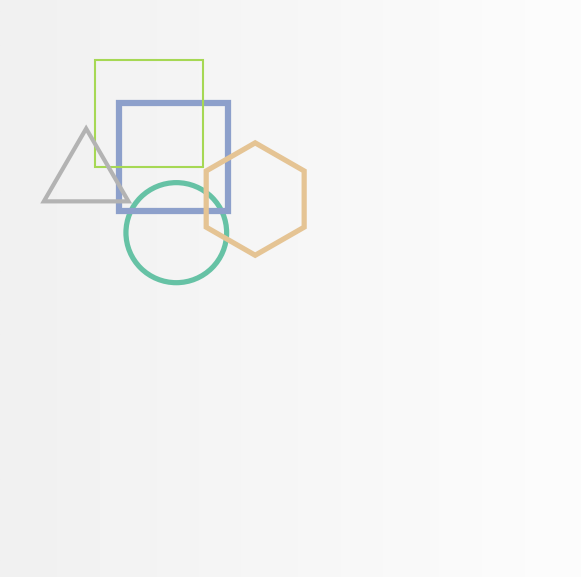[{"shape": "circle", "thickness": 2.5, "radius": 0.43, "center": [0.303, 0.596]}, {"shape": "square", "thickness": 3, "radius": 0.47, "center": [0.298, 0.727]}, {"shape": "square", "thickness": 1, "radius": 0.46, "center": [0.257, 0.803]}, {"shape": "hexagon", "thickness": 2.5, "radius": 0.49, "center": [0.439, 0.654]}, {"shape": "triangle", "thickness": 2, "radius": 0.42, "center": [0.148, 0.692]}]